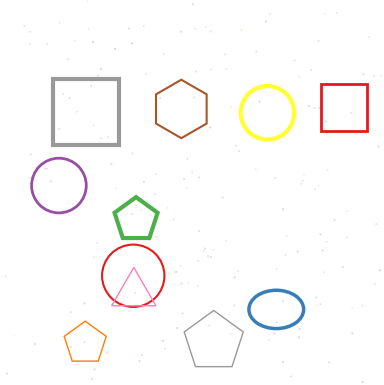[{"shape": "circle", "thickness": 1.5, "radius": 0.4, "center": [0.346, 0.284]}, {"shape": "square", "thickness": 2, "radius": 0.3, "center": [0.893, 0.72]}, {"shape": "oval", "thickness": 2.5, "radius": 0.36, "center": [0.718, 0.196]}, {"shape": "pentagon", "thickness": 3, "radius": 0.29, "center": [0.353, 0.429]}, {"shape": "circle", "thickness": 2, "radius": 0.35, "center": [0.153, 0.518]}, {"shape": "pentagon", "thickness": 1, "radius": 0.29, "center": [0.221, 0.108]}, {"shape": "circle", "thickness": 3, "radius": 0.35, "center": [0.695, 0.707]}, {"shape": "hexagon", "thickness": 1.5, "radius": 0.38, "center": [0.471, 0.717]}, {"shape": "triangle", "thickness": 1, "radius": 0.33, "center": [0.348, 0.239]}, {"shape": "square", "thickness": 3, "radius": 0.43, "center": [0.223, 0.71]}, {"shape": "pentagon", "thickness": 1, "radius": 0.4, "center": [0.555, 0.113]}]